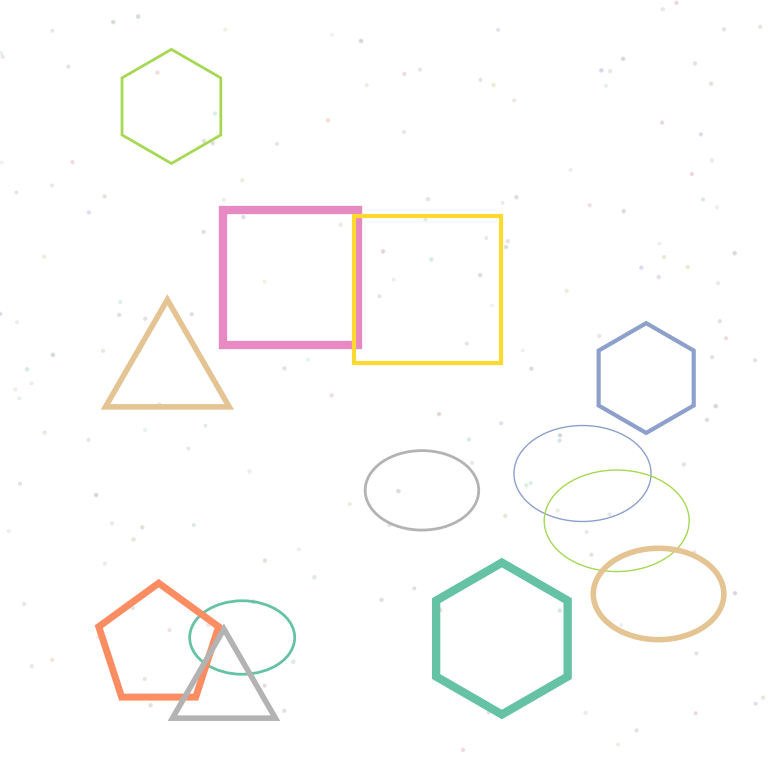[{"shape": "oval", "thickness": 1, "radius": 0.34, "center": [0.315, 0.172]}, {"shape": "hexagon", "thickness": 3, "radius": 0.49, "center": [0.652, 0.171]}, {"shape": "pentagon", "thickness": 2.5, "radius": 0.41, "center": [0.206, 0.161]}, {"shape": "oval", "thickness": 0.5, "radius": 0.45, "center": [0.756, 0.385]}, {"shape": "hexagon", "thickness": 1.5, "radius": 0.36, "center": [0.839, 0.509]}, {"shape": "square", "thickness": 3, "radius": 0.44, "center": [0.377, 0.64]}, {"shape": "oval", "thickness": 0.5, "radius": 0.47, "center": [0.801, 0.324]}, {"shape": "hexagon", "thickness": 1, "radius": 0.37, "center": [0.223, 0.862]}, {"shape": "square", "thickness": 1.5, "radius": 0.48, "center": [0.556, 0.623]}, {"shape": "oval", "thickness": 2, "radius": 0.42, "center": [0.855, 0.229]}, {"shape": "triangle", "thickness": 2, "radius": 0.46, "center": [0.217, 0.518]}, {"shape": "triangle", "thickness": 2, "radius": 0.39, "center": [0.291, 0.106]}, {"shape": "oval", "thickness": 1, "radius": 0.37, "center": [0.548, 0.363]}]